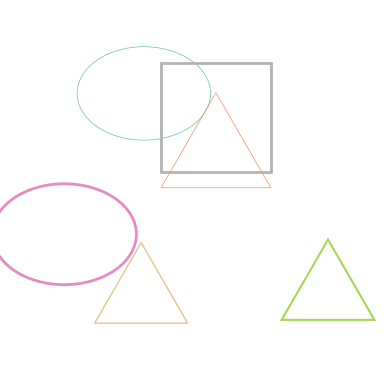[{"shape": "oval", "thickness": 0.5, "radius": 0.87, "center": [0.374, 0.757]}, {"shape": "triangle", "thickness": 0.5, "radius": 0.82, "center": [0.561, 0.595]}, {"shape": "oval", "thickness": 2, "radius": 0.94, "center": [0.167, 0.392]}, {"shape": "triangle", "thickness": 1.5, "radius": 0.7, "center": [0.852, 0.239]}, {"shape": "triangle", "thickness": 1, "radius": 0.7, "center": [0.367, 0.23]}, {"shape": "square", "thickness": 2, "radius": 0.71, "center": [0.562, 0.695]}]